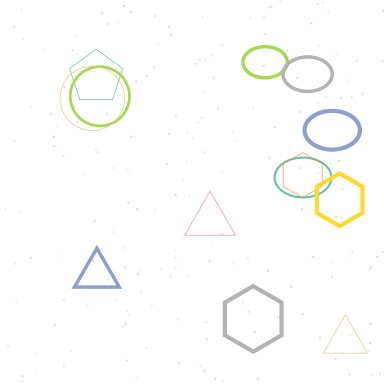[{"shape": "pentagon", "thickness": 0.5, "radius": 0.36, "center": [0.25, 0.8]}, {"shape": "oval", "thickness": 1.5, "radius": 0.37, "center": [0.787, 0.539]}, {"shape": "hexagon", "thickness": 0.5, "radius": 0.29, "center": [0.786, 0.545]}, {"shape": "triangle", "thickness": 2.5, "radius": 0.34, "center": [0.252, 0.288]}, {"shape": "oval", "thickness": 3, "radius": 0.36, "center": [0.863, 0.662]}, {"shape": "triangle", "thickness": 0.5, "radius": 0.38, "center": [0.546, 0.427]}, {"shape": "oval", "thickness": 2.5, "radius": 0.29, "center": [0.689, 0.838]}, {"shape": "circle", "thickness": 2, "radius": 0.39, "center": [0.259, 0.75]}, {"shape": "hexagon", "thickness": 3, "radius": 0.34, "center": [0.882, 0.481]}, {"shape": "triangle", "thickness": 0.5, "radius": 0.33, "center": [0.897, 0.116]}, {"shape": "circle", "thickness": 0.5, "radius": 0.42, "center": [0.24, 0.745]}, {"shape": "hexagon", "thickness": 3, "radius": 0.42, "center": [0.658, 0.172]}, {"shape": "oval", "thickness": 2.5, "radius": 0.32, "center": [0.799, 0.807]}]